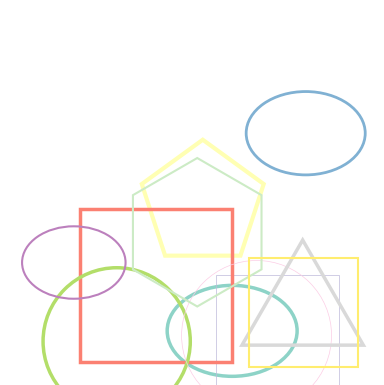[{"shape": "oval", "thickness": 2.5, "radius": 0.84, "center": [0.603, 0.141]}, {"shape": "pentagon", "thickness": 3, "radius": 0.83, "center": [0.527, 0.471]}, {"shape": "square", "thickness": 0.5, "radius": 0.8, "center": [0.72, 0.126]}, {"shape": "square", "thickness": 2.5, "radius": 0.99, "center": [0.405, 0.258]}, {"shape": "oval", "thickness": 2, "radius": 0.77, "center": [0.794, 0.654]}, {"shape": "circle", "thickness": 2.5, "radius": 0.96, "center": [0.303, 0.113]}, {"shape": "circle", "thickness": 0.5, "radius": 0.97, "center": [0.666, 0.129]}, {"shape": "triangle", "thickness": 2.5, "radius": 0.91, "center": [0.786, 0.194]}, {"shape": "oval", "thickness": 1.5, "radius": 0.67, "center": [0.192, 0.318]}, {"shape": "hexagon", "thickness": 1.5, "radius": 0.96, "center": [0.512, 0.397]}, {"shape": "square", "thickness": 1.5, "radius": 0.71, "center": [0.789, 0.188]}]